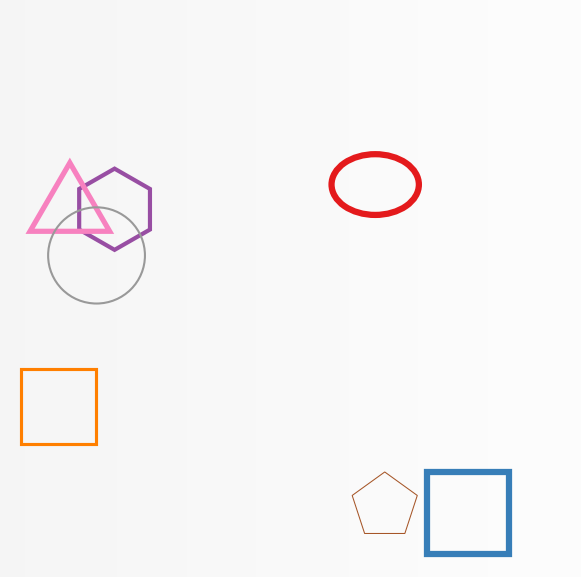[{"shape": "oval", "thickness": 3, "radius": 0.38, "center": [0.646, 0.68]}, {"shape": "square", "thickness": 3, "radius": 0.35, "center": [0.805, 0.111]}, {"shape": "hexagon", "thickness": 2, "radius": 0.35, "center": [0.197, 0.637]}, {"shape": "square", "thickness": 1.5, "radius": 0.32, "center": [0.101, 0.295]}, {"shape": "pentagon", "thickness": 0.5, "radius": 0.29, "center": [0.662, 0.123]}, {"shape": "triangle", "thickness": 2.5, "radius": 0.4, "center": [0.12, 0.638]}, {"shape": "circle", "thickness": 1, "radius": 0.42, "center": [0.166, 0.557]}]